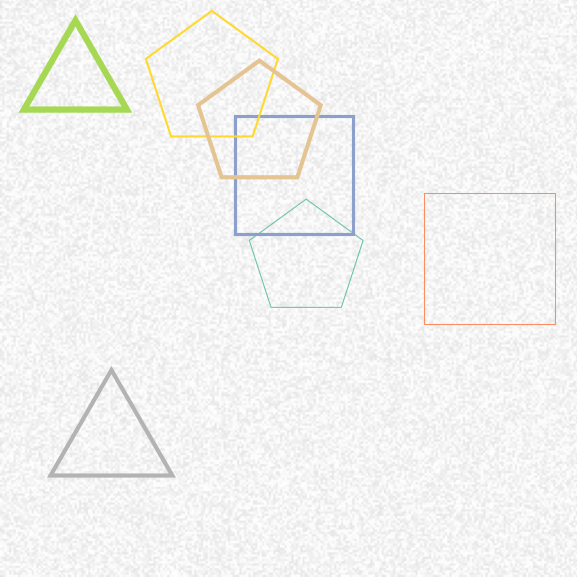[{"shape": "pentagon", "thickness": 0.5, "radius": 0.52, "center": [0.53, 0.551]}, {"shape": "square", "thickness": 0.5, "radius": 0.57, "center": [0.848, 0.551]}, {"shape": "square", "thickness": 1.5, "radius": 0.51, "center": [0.509, 0.697]}, {"shape": "triangle", "thickness": 3, "radius": 0.52, "center": [0.131, 0.861]}, {"shape": "pentagon", "thickness": 1, "radius": 0.6, "center": [0.367, 0.86]}, {"shape": "pentagon", "thickness": 2, "radius": 0.56, "center": [0.449, 0.783]}, {"shape": "triangle", "thickness": 2, "radius": 0.61, "center": [0.193, 0.237]}]